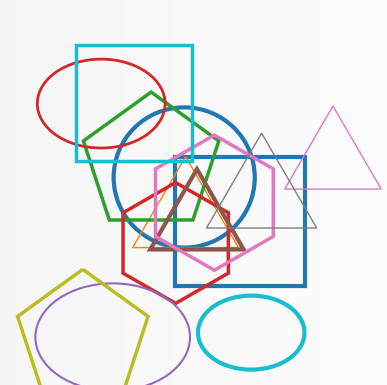[{"shape": "square", "thickness": 3, "radius": 0.83, "center": [0.619, 0.425]}, {"shape": "circle", "thickness": 3, "radius": 0.91, "center": [0.475, 0.539]}, {"shape": "triangle", "thickness": 1, "radius": 0.79, "center": [0.479, 0.436]}, {"shape": "pentagon", "thickness": 2.5, "radius": 0.92, "center": [0.39, 0.577]}, {"shape": "oval", "thickness": 2, "radius": 0.82, "center": [0.261, 0.731]}, {"shape": "hexagon", "thickness": 2.5, "radius": 0.78, "center": [0.453, 0.369]}, {"shape": "oval", "thickness": 1.5, "radius": 1.0, "center": [0.291, 0.124]}, {"shape": "triangle", "thickness": 3, "radius": 0.7, "center": [0.508, 0.422]}, {"shape": "hexagon", "thickness": 2.5, "radius": 0.88, "center": [0.553, 0.474]}, {"shape": "triangle", "thickness": 1, "radius": 0.72, "center": [0.859, 0.581]}, {"shape": "triangle", "thickness": 1, "radius": 0.82, "center": [0.675, 0.49]}, {"shape": "pentagon", "thickness": 2.5, "radius": 0.88, "center": [0.214, 0.123]}, {"shape": "oval", "thickness": 3, "radius": 0.69, "center": [0.648, 0.136]}, {"shape": "square", "thickness": 2.5, "radius": 0.75, "center": [0.346, 0.733]}]